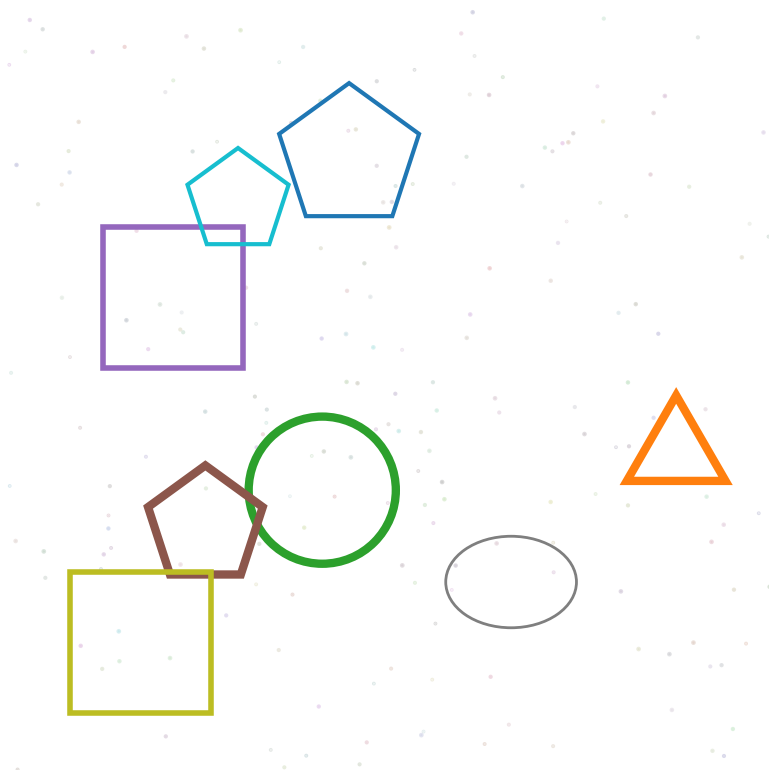[{"shape": "pentagon", "thickness": 1.5, "radius": 0.48, "center": [0.453, 0.797]}, {"shape": "triangle", "thickness": 3, "radius": 0.37, "center": [0.878, 0.412]}, {"shape": "circle", "thickness": 3, "radius": 0.48, "center": [0.419, 0.363]}, {"shape": "square", "thickness": 2, "radius": 0.46, "center": [0.224, 0.614]}, {"shape": "pentagon", "thickness": 3, "radius": 0.39, "center": [0.267, 0.317]}, {"shape": "oval", "thickness": 1, "radius": 0.42, "center": [0.664, 0.244]}, {"shape": "square", "thickness": 2, "radius": 0.46, "center": [0.183, 0.165]}, {"shape": "pentagon", "thickness": 1.5, "radius": 0.35, "center": [0.309, 0.739]}]